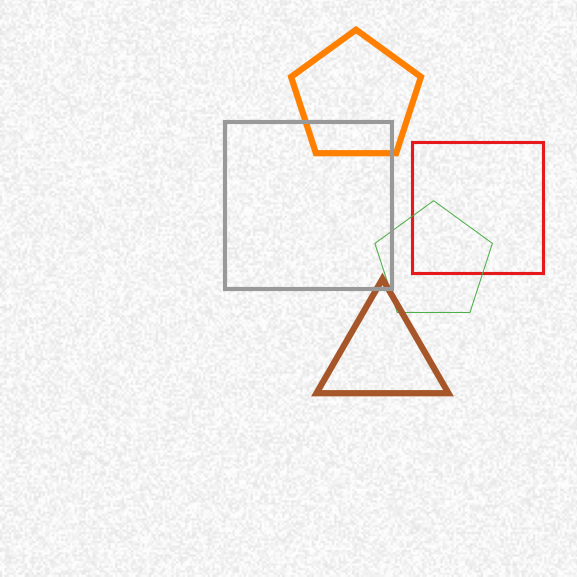[{"shape": "square", "thickness": 1.5, "radius": 0.57, "center": [0.827, 0.639]}, {"shape": "pentagon", "thickness": 0.5, "radius": 0.53, "center": [0.751, 0.545]}, {"shape": "pentagon", "thickness": 3, "radius": 0.59, "center": [0.617, 0.829]}, {"shape": "triangle", "thickness": 3, "radius": 0.66, "center": [0.662, 0.384]}, {"shape": "square", "thickness": 2, "radius": 0.72, "center": [0.534, 0.643]}]